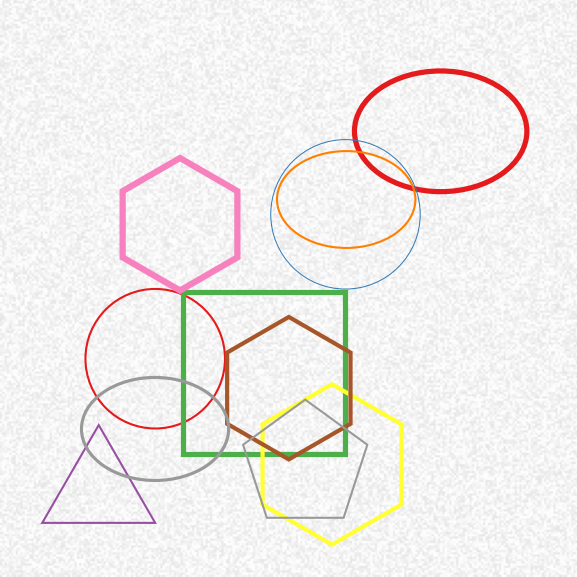[{"shape": "oval", "thickness": 2.5, "radius": 0.75, "center": [0.763, 0.772]}, {"shape": "circle", "thickness": 1, "radius": 0.6, "center": [0.269, 0.378]}, {"shape": "circle", "thickness": 0.5, "radius": 0.65, "center": [0.598, 0.628]}, {"shape": "square", "thickness": 2.5, "radius": 0.7, "center": [0.458, 0.354]}, {"shape": "triangle", "thickness": 1, "radius": 0.56, "center": [0.171, 0.15]}, {"shape": "oval", "thickness": 1, "radius": 0.6, "center": [0.599, 0.654]}, {"shape": "hexagon", "thickness": 2, "radius": 0.69, "center": [0.575, 0.195]}, {"shape": "hexagon", "thickness": 2, "radius": 0.62, "center": [0.5, 0.327]}, {"shape": "hexagon", "thickness": 3, "radius": 0.57, "center": [0.312, 0.611]}, {"shape": "oval", "thickness": 1.5, "radius": 0.64, "center": [0.268, 0.256]}, {"shape": "pentagon", "thickness": 1, "radius": 0.57, "center": [0.528, 0.194]}]